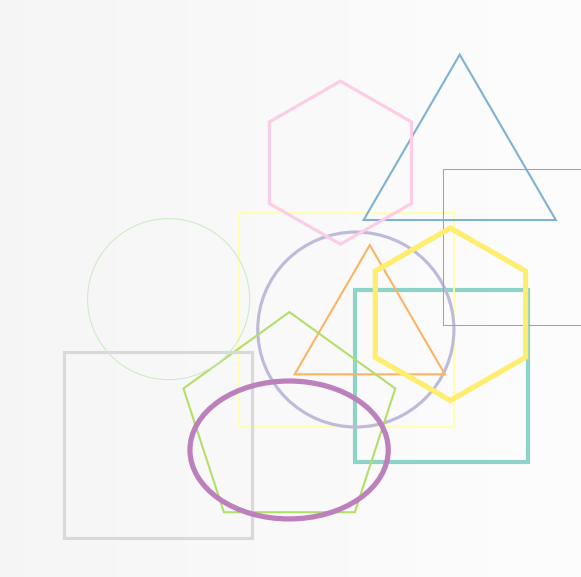[{"shape": "square", "thickness": 2, "radius": 0.75, "center": [0.76, 0.348]}, {"shape": "square", "thickness": 1, "radius": 0.92, "center": [0.596, 0.445]}, {"shape": "circle", "thickness": 1.5, "radius": 0.84, "center": [0.612, 0.429]}, {"shape": "square", "thickness": 0.5, "radius": 0.68, "center": [0.897, 0.571]}, {"shape": "triangle", "thickness": 1, "radius": 0.95, "center": [0.791, 0.714]}, {"shape": "triangle", "thickness": 1, "radius": 0.75, "center": [0.636, 0.426]}, {"shape": "pentagon", "thickness": 1, "radius": 0.96, "center": [0.498, 0.267]}, {"shape": "hexagon", "thickness": 1.5, "radius": 0.71, "center": [0.586, 0.717]}, {"shape": "square", "thickness": 1.5, "radius": 0.81, "center": [0.272, 0.229]}, {"shape": "oval", "thickness": 2.5, "radius": 0.85, "center": [0.497, 0.22]}, {"shape": "circle", "thickness": 0.5, "radius": 0.7, "center": [0.29, 0.481]}, {"shape": "hexagon", "thickness": 2.5, "radius": 0.75, "center": [0.775, 0.455]}]